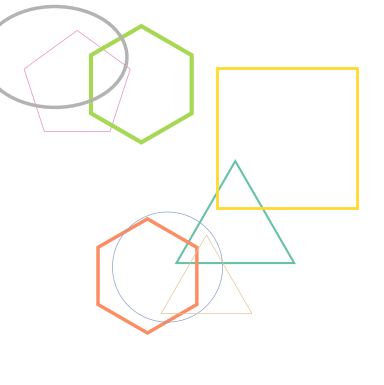[{"shape": "triangle", "thickness": 1.5, "radius": 0.88, "center": [0.611, 0.405]}, {"shape": "hexagon", "thickness": 2.5, "radius": 0.74, "center": [0.383, 0.283]}, {"shape": "circle", "thickness": 0.5, "radius": 0.72, "center": [0.435, 0.306]}, {"shape": "pentagon", "thickness": 0.5, "radius": 0.73, "center": [0.2, 0.776]}, {"shape": "hexagon", "thickness": 3, "radius": 0.76, "center": [0.367, 0.781]}, {"shape": "square", "thickness": 2, "radius": 0.91, "center": [0.745, 0.642]}, {"shape": "triangle", "thickness": 0.5, "radius": 0.68, "center": [0.536, 0.254]}, {"shape": "oval", "thickness": 2.5, "radius": 0.94, "center": [0.143, 0.852]}]